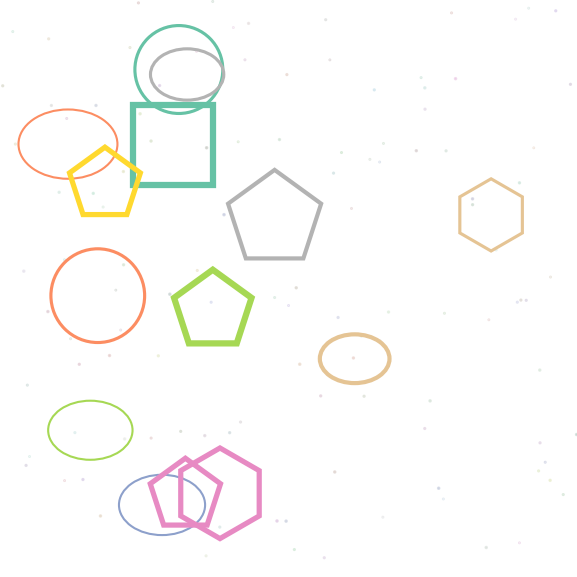[{"shape": "square", "thickness": 3, "radius": 0.35, "center": [0.3, 0.748]}, {"shape": "circle", "thickness": 1.5, "radius": 0.38, "center": [0.31, 0.879]}, {"shape": "circle", "thickness": 1.5, "radius": 0.41, "center": [0.169, 0.487]}, {"shape": "oval", "thickness": 1, "radius": 0.43, "center": [0.118, 0.75]}, {"shape": "oval", "thickness": 1, "radius": 0.37, "center": [0.281, 0.125]}, {"shape": "pentagon", "thickness": 2.5, "radius": 0.32, "center": [0.321, 0.142]}, {"shape": "hexagon", "thickness": 2.5, "radius": 0.39, "center": [0.381, 0.145]}, {"shape": "oval", "thickness": 1, "radius": 0.37, "center": [0.156, 0.254]}, {"shape": "pentagon", "thickness": 3, "radius": 0.35, "center": [0.368, 0.462]}, {"shape": "pentagon", "thickness": 2.5, "radius": 0.32, "center": [0.182, 0.68]}, {"shape": "hexagon", "thickness": 1.5, "radius": 0.31, "center": [0.85, 0.627]}, {"shape": "oval", "thickness": 2, "radius": 0.3, "center": [0.614, 0.378]}, {"shape": "pentagon", "thickness": 2, "radius": 0.42, "center": [0.475, 0.62]}, {"shape": "oval", "thickness": 1.5, "radius": 0.32, "center": [0.324, 0.87]}]